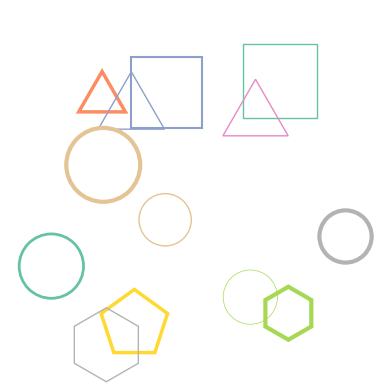[{"shape": "circle", "thickness": 2, "radius": 0.42, "center": [0.133, 0.309]}, {"shape": "square", "thickness": 1, "radius": 0.48, "center": [0.728, 0.79]}, {"shape": "triangle", "thickness": 2.5, "radius": 0.35, "center": [0.265, 0.744]}, {"shape": "triangle", "thickness": 1, "radius": 0.5, "center": [0.341, 0.714]}, {"shape": "square", "thickness": 1.5, "radius": 0.46, "center": [0.432, 0.76]}, {"shape": "triangle", "thickness": 1, "radius": 0.49, "center": [0.664, 0.696]}, {"shape": "hexagon", "thickness": 3, "radius": 0.34, "center": [0.749, 0.186]}, {"shape": "circle", "thickness": 0.5, "radius": 0.35, "center": [0.65, 0.228]}, {"shape": "pentagon", "thickness": 2.5, "radius": 0.45, "center": [0.349, 0.158]}, {"shape": "circle", "thickness": 3, "radius": 0.48, "center": [0.268, 0.572]}, {"shape": "circle", "thickness": 1, "radius": 0.34, "center": [0.429, 0.429]}, {"shape": "circle", "thickness": 3, "radius": 0.34, "center": [0.897, 0.386]}, {"shape": "hexagon", "thickness": 1, "radius": 0.48, "center": [0.276, 0.104]}]